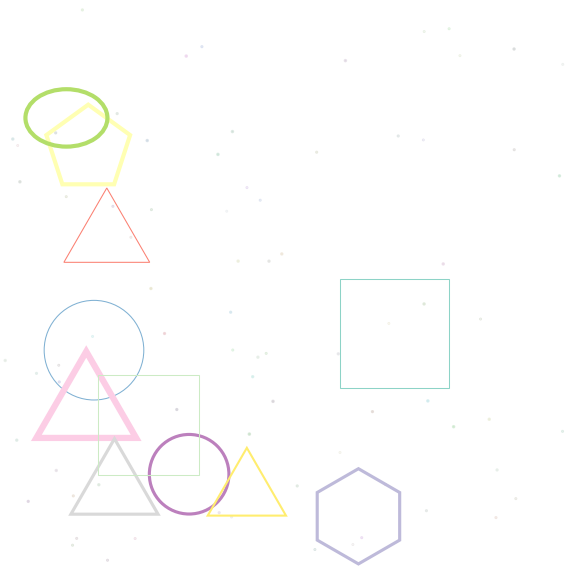[{"shape": "square", "thickness": 0.5, "radius": 0.47, "center": [0.683, 0.421]}, {"shape": "pentagon", "thickness": 2, "radius": 0.38, "center": [0.153, 0.742]}, {"shape": "hexagon", "thickness": 1.5, "radius": 0.41, "center": [0.621, 0.105]}, {"shape": "triangle", "thickness": 0.5, "radius": 0.43, "center": [0.185, 0.588]}, {"shape": "circle", "thickness": 0.5, "radius": 0.43, "center": [0.163, 0.393]}, {"shape": "oval", "thickness": 2, "radius": 0.36, "center": [0.115, 0.795]}, {"shape": "triangle", "thickness": 3, "radius": 0.5, "center": [0.149, 0.291]}, {"shape": "triangle", "thickness": 1.5, "radius": 0.44, "center": [0.198, 0.152]}, {"shape": "circle", "thickness": 1.5, "radius": 0.34, "center": [0.327, 0.178]}, {"shape": "square", "thickness": 0.5, "radius": 0.44, "center": [0.257, 0.263]}, {"shape": "triangle", "thickness": 1, "radius": 0.39, "center": [0.427, 0.145]}]